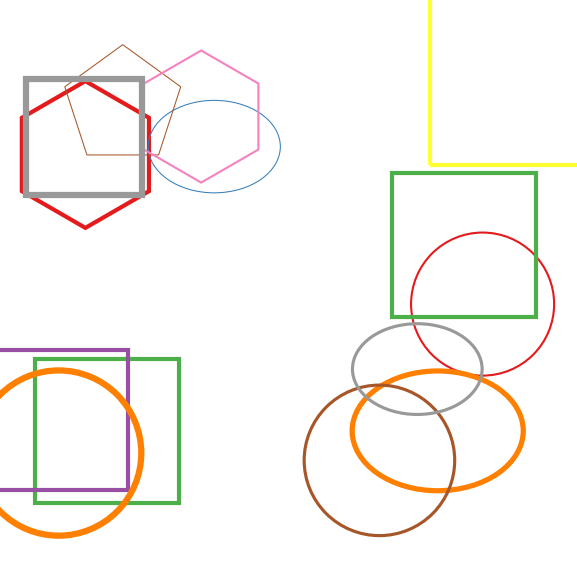[{"shape": "circle", "thickness": 1, "radius": 0.62, "center": [0.836, 0.473]}, {"shape": "hexagon", "thickness": 2, "radius": 0.64, "center": [0.148, 0.732]}, {"shape": "oval", "thickness": 0.5, "radius": 0.57, "center": [0.371, 0.745]}, {"shape": "square", "thickness": 2, "radius": 0.62, "center": [0.804, 0.575]}, {"shape": "square", "thickness": 2, "radius": 0.62, "center": [0.186, 0.253]}, {"shape": "square", "thickness": 2, "radius": 0.61, "center": [0.101, 0.272]}, {"shape": "circle", "thickness": 3, "radius": 0.72, "center": [0.102, 0.215]}, {"shape": "oval", "thickness": 2.5, "radius": 0.74, "center": [0.758, 0.253]}, {"shape": "square", "thickness": 2, "radius": 0.73, "center": [0.89, 0.859]}, {"shape": "circle", "thickness": 1.5, "radius": 0.65, "center": [0.657, 0.202]}, {"shape": "pentagon", "thickness": 0.5, "radius": 0.53, "center": [0.213, 0.816]}, {"shape": "hexagon", "thickness": 1, "radius": 0.57, "center": [0.348, 0.797]}, {"shape": "oval", "thickness": 1.5, "radius": 0.56, "center": [0.723, 0.36]}, {"shape": "square", "thickness": 3, "radius": 0.5, "center": [0.145, 0.762]}]